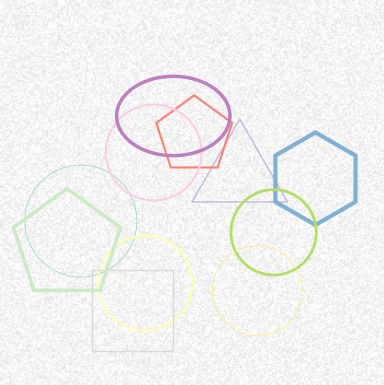[{"shape": "circle", "thickness": 0.5, "radius": 0.73, "center": [0.21, 0.426]}, {"shape": "circle", "thickness": 1.5, "radius": 0.61, "center": [0.377, 0.265]}, {"shape": "triangle", "thickness": 1, "radius": 0.72, "center": [0.623, 0.547]}, {"shape": "pentagon", "thickness": 1.5, "radius": 0.52, "center": [0.504, 0.649]}, {"shape": "hexagon", "thickness": 3, "radius": 0.6, "center": [0.819, 0.536]}, {"shape": "circle", "thickness": 2, "radius": 0.55, "center": [0.711, 0.397]}, {"shape": "circle", "thickness": 1.5, "radius": 0.62, "center": [0.399, 0.604]}, {"shape": "square", "thickness": 1, "radius": 0.53, "center": [0.343, 0.193]}, {"shape": "oval", "thickness": 2.5, "radius": 0.74, "center": [0.45, 0.699]}, {"shape": "pentagon", "thickness": 2.5, "radius": 0.73, "center": [0.174, 0.364]}, {"shape": "circle", "thickness": 0.5, "radius": 0.58, "center": [0.668, 0.245]}]